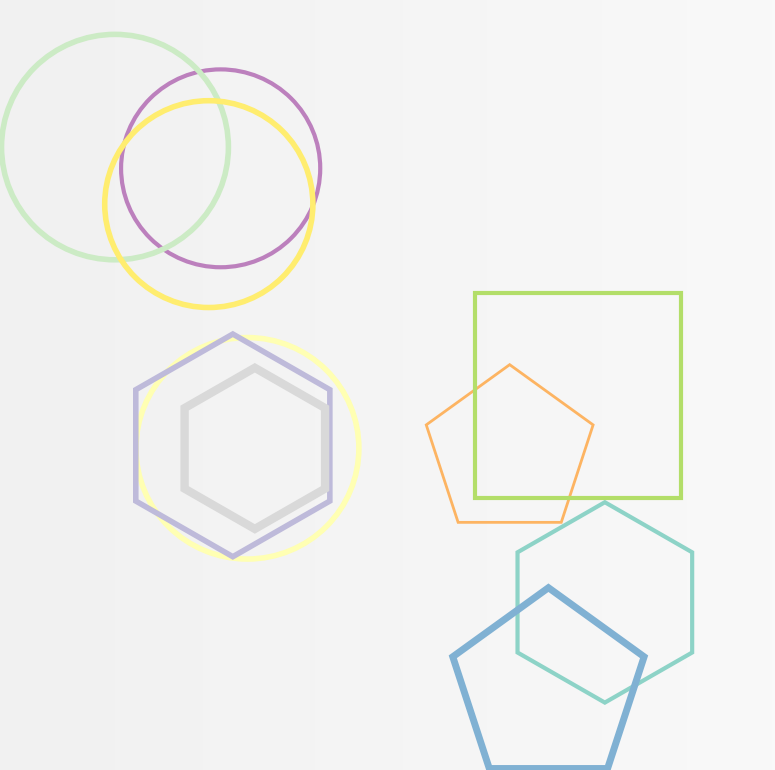[{"shape": "hexagon", "thickness": 1.5, "radius": 0.65, "center": [0.78, 0.218]}, {"shape": "circle", "thickness": 2, "radius": 0.72, "center": [0.319, 0.418]}, {"shape": "hexagon", "thickness": 2, "radius": 0.72, "center": [0.3, 0.422]}, {"shape": "pentagon", "thickness": 2.5, "radius": 0.65, "center": [0.708, 0.107]}, {"shape": "pentagon", "thickness": 1, "radius": 0.57, "center": [0.658, 0.413]}, {"shape": "square", "thickness": 1.5, "radius": 0.67, "center": [0.746, 0.486]}, {"shape": "hexagon", "thickness": 3, "radius": 0.52, "center": [0.329, 0.418]}, {"shape": "circle", "thickness": 1.5, "radius": 0.64, "center": [0.285, 0.781]}, {"shape": "circle", "thickness": 2, "radius": 0.73, "center": [0.148, 0.809]}, {"shape": "circle", "thickness": 2, "radius": 0.67, "center": [0.269, 0.735]}]